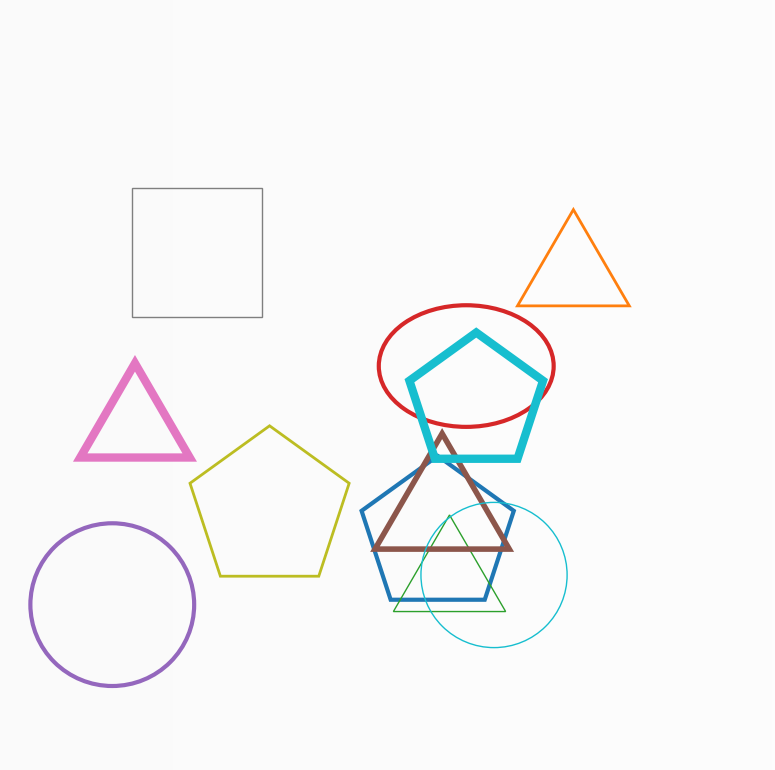[{"shape": "pentagon", "thickness": 1.5, "radius": 0.52, "center": [0.565, 0.305]}, {"shape": "triangle", "thickness": 1, "radius": 0.42, "center": [0.74, 0.644]}, {"shape": "triangle", "thickness": 0.5, "radius": 0.42, "center": [0.58, 0.248]}, {"shape": "oval", "thickness": 1.5, "radius": 0.56, "center": [0.602, 0.525]}, {"shape": "circle", "thickness": 1.5, "radius": 0.53, "center": [0.145, 0.215]}, {"shape": "triangle", "thickness": 2, "radius": 0.5, "center": [0.57, 0.337]}, {"shape": "triangle", "thickness": 3, "radius": 0.41, "center": [0.174, 0.447]}, {"shape": "square", "thickness": 0.5, "radius": 0.42, "center": [0.255, 0.672]}, {"shape": "pentagon", "thickness": 1, "radius": 0.54, "center": [0.348, 0.339]}, {"shape": "pentagon", "thickness": 3, "radius": 0.45, "center": [0.614, 0.478]}, {"shape": "circle", "thickness": 0.5, "radius": 0.47, "center": [0.637, 0.253]}]